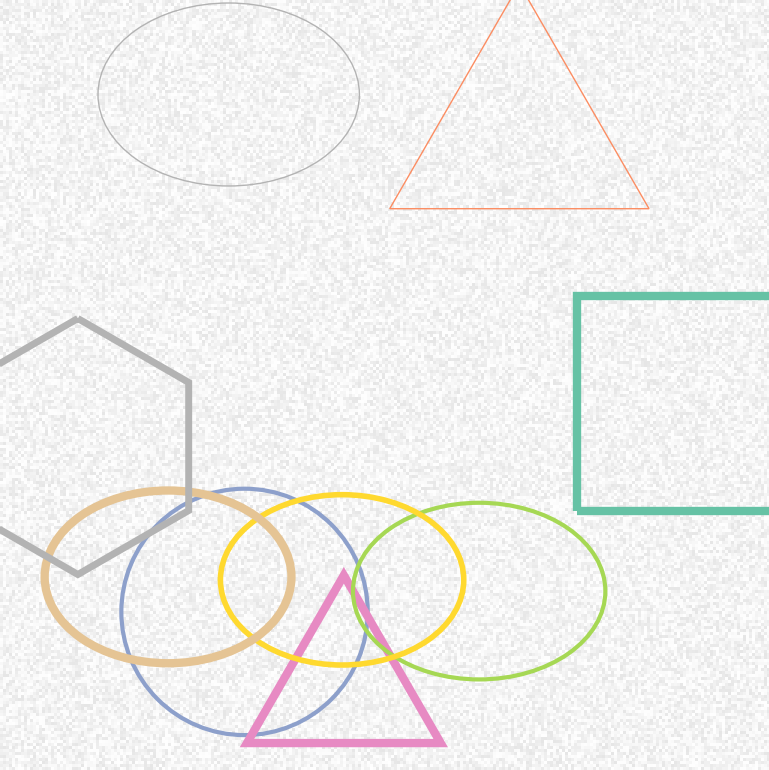[{"shape": "square", "thickness": 3, "radius": 0.7, "center": [0.889, 0.476]}, {"shape": "triangle", "thickness": 0.5, "radius": 0.97, "center": [0.674, 0.826]}, {"shape": "circle", "thickness": 1.5, "radius": 0.8, "center": [0.318, 0.205]}, {"shape": "triangle", "thickness": 3, "radius": 0.73, "center": [0.447, 0.108]}, {"shape": "oval", "thickness": 1.5, "radius": 0.82, "center": [0.622, 0.232]}, {"shape": "oval", "thickness": 2, "radius": 0.79, "center": [0.444, 0.247]}, {"shape": "oval", "thickness": 3, "radius": 0.8, "center": [0.218, 0.251]}, {"shape": "hexagon", "thickness": 2.5, "radius": 0.83, "center": [0.101, 0.42]}, {"shape": "oval", "thickness": 0.5, "radius": 0.85, "center": [0.297, 0.877]}]